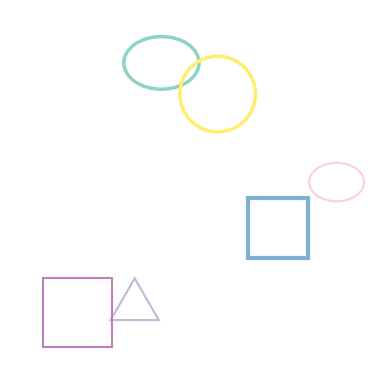[{"shape": "oval", "thickness": 2.5, "radius": 0.49, "center": [0.419, 0.837]}, {"shape": "triangle", "thickness": 1.5, "radius": 0.36, "center": [0.35, 0.205]}, {"shape": "square", "thickness": 3, "radius": 0.39, "center": [0.722, 0.408]}, {"shape": "oval", "thickness": 1.5, "radius": 0.36, "center": [0.874, 0.527]}, {"shape": "square", "thickness": 1.5, "radius": 0.45, "center": [0.202, 0.188]}, {"shape": "circle", "thickness": 2.5, "radius": 0.49, "center": [0.565, 0.756]}]